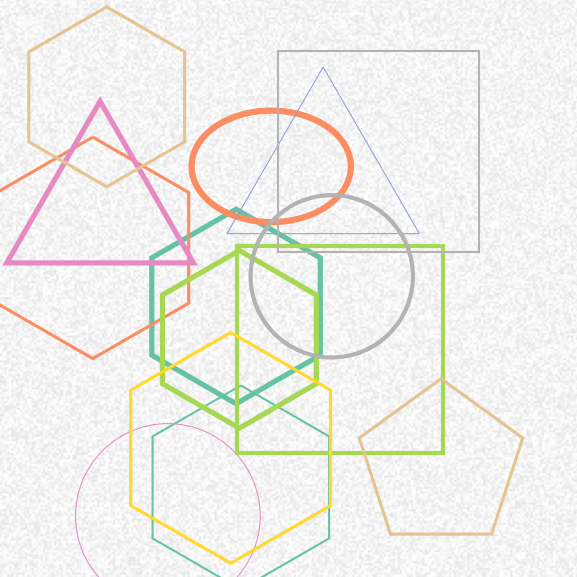[{"shape": "hexagon", "thickness": 2.5, "radius": 0.84, "center": [0.409, 0.468]}, {"shape": "hexagon", "thickness": 1, "radius": 0.88, "center": [0.417, 0.155]}, {"shape": "oval", "thickness": 3, "radius": 0.69, "center": [0.47, 0.711]}, {"shape": "hexagon", "thickness": 1.5, "radius": 0.96, "center": [0.161, 0.57]}, {"shape": "triangle", "thickness": 0.5, "radius": 0.96, "center": [0.56, 0.691]}, {"shape": "triangle", "thickness": 2.5, "radius": 0.93, "center": [0.173, 0.637]}, {"shape": "circle", "thickness": 0.5, "radius": 0.8, "center": [0.291, 0.106]}, {"shape": "square", "thickness": 2, "radius": 0.9, "center": [0.589, 0.393]}, {"shape": "hexagon", "thickness": 2.5, "radius": 0.77, "center": [0.415, 0.412]}, {"shape": "hexagon", "thickness": 1.5, "radius": 1.0, "center": [0.399, 0.224]}, {"shape": "hexagon", "thickness": 1.5, "radius": 0.78, "center": [0.185, 0.831]}, {"shape": "pentagon", "thickness": 1.5, "radius": 0.74, "center": [0.764, 0.195]}, {"shape": "circle", "thickness": 2, "radius": 0.7, "center": [0.575, 0.521]}, {"shape": "square", "thickness": 1, "radius": 0.87, "center": [0.655, 0.737]}]